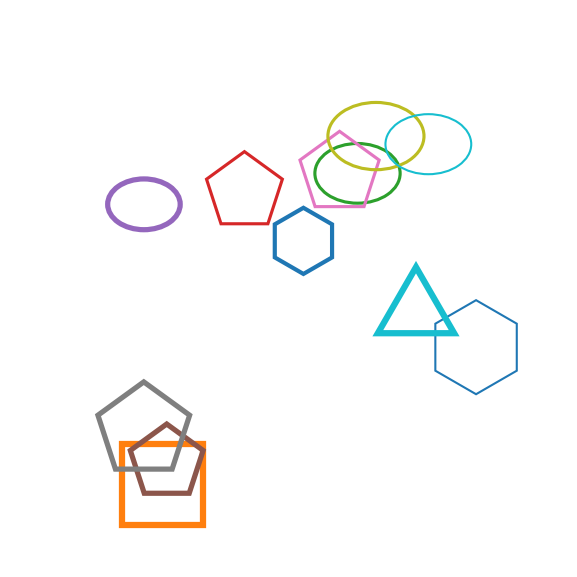[{"shape": "hexagon", "thickness": 2, "radius": 0.29, "center": [0.525, 0.582]}, {"shape": "hexagon", "thickness": 1, "radius": 0.41, "center": [0.824, 0.398]}, {"shape": "square", "thickness": 3, "radius": 0.35, "center": [0.281, 0.161]}, {"shape": "oval", "thickness": 1.5, "radius": 0.37, "center": [0.619, 0.699]}, {"shape": "pentagon", "thickness": 1.5, "radius": 0.35, "center": [0.423, 0.668]}, {"shape": "oval", "thickness": 2.5, "radius": 0.31, "center": [0.249, 0.645]}, {"shape": "pentagon", "thickness": 2.5, "radius": 0.33, "center": [0.289, 0.199]}, {"shape": "pentagon", "thickness": 1.5, "radius": 0.36, "center": [0.588, 0.7]}, {"shape": "pentagon", "thickness": 2.5, "radius": 0.42, "center": [0.249, 0.254]}, {"shape": "oval", "thickness": 1.5, "radius": 0.42, "center": [0.651, 0.764]}, {"shape": "oval", "thickness": 1, "radius": 0.37, "center": [0.742, 0.749]}, {"shape": "triangle", "thickness": 3, "radius": 0.38, "center": [0.72, 0.46]}]